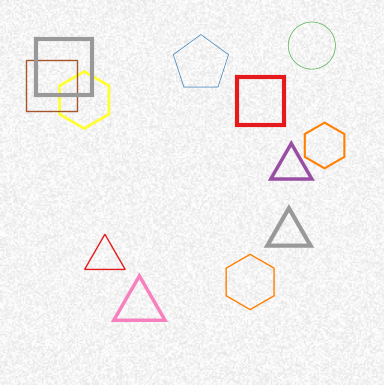[{"shape": "square", "thickness": 3, "radius": 0.31, "center": [0.677, 0.738]}, {"shape": "triangle", "thickness": 1, "radius": 0.3, "center": [0.272, 0.331]}, {"shape": "pentagon", "thickness": 0.5, "radius": 0.38, "center": [0.522, 0.835]}, {"shape": "circle", "thickness": 0.5, "radius": 0.31, "center": [0.81, 0.882]}, {"shape": "triangle", "thickness": 2.5, "radius": 0.31, "center": [0.757, 0.566]}, {"shape": "hexagon", "thickness": 1, "radius": 0.36, "center": [0.65, 0.268]}, {"shape": "hexagon", "thickness": 1.5, "radius": 0.3, "center": [0.843, 0.622]}, {"shape": "hexagon", "thickness": 2, "radius": 0.37, "center": [0.219, 0.74]}, {"shape": "square", "thickness": 1, "radius": 0.33, "center": [0.133, 0.778]}, {"shape": "triangle", "thickness": 2.5, "radius": 0.38, "center": [0.362, 0.207]}, {"shape": "triangle", "thickness": 3, "radius": 0.32, "center": [0.75, 0.394]}, {"shape": "square", "thickness": 3, "radius": 0.36, "center": [0.166, 0.825]}]